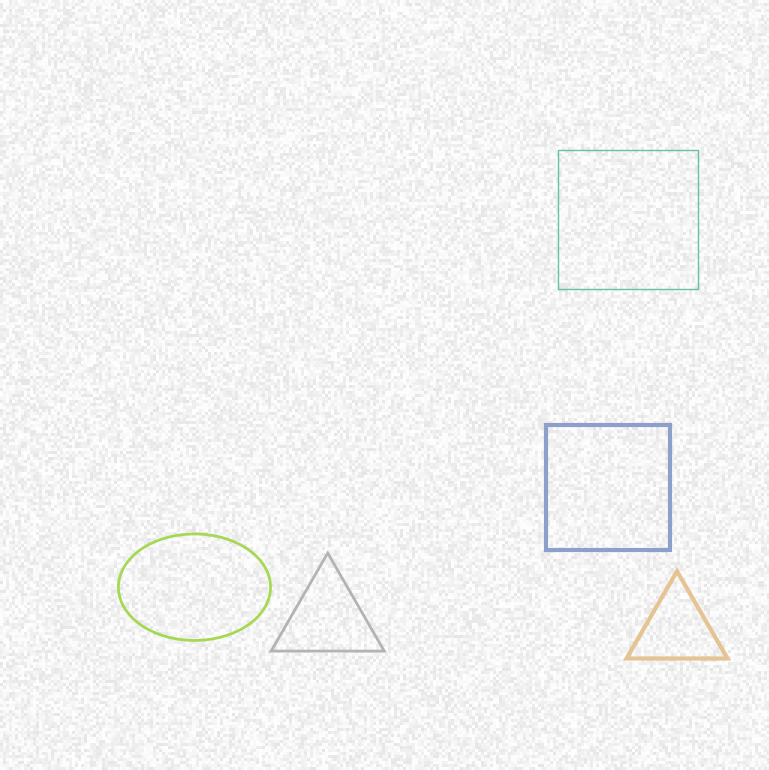[{"shape": "square", "thickness": 0.5, "radius": 0.45, "center": [0.816, 0.715]}, {"shape": "square", "thickness": 1.5, "radius": 0.4, "center": [0.79, 0.367]}, {"shape": "oval", "thickness": 1, "radius": 0.49, "center": [0.253, 0.237]}, {"shape": "triangle", "thickness": 1.5, "radius": 0.38, "center": [0.879, 0.183]}, {"shape": "triangle", "thickness": 1, "radius": 0.42, "center": [0.426, 0.197]}]